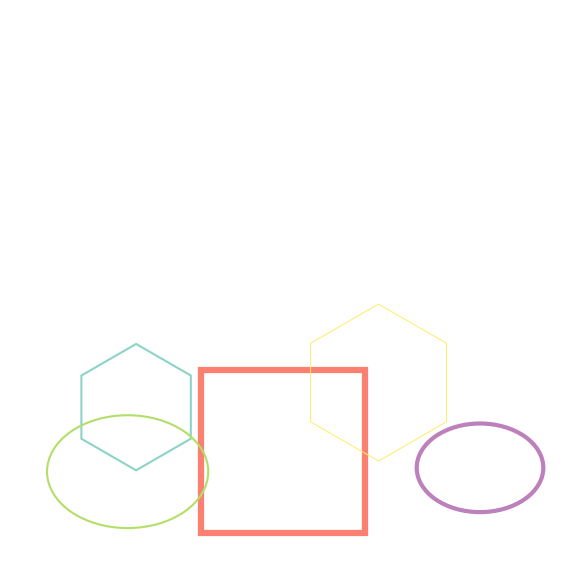[{"shape": "hexagon", "thickness": 1, "radius": 0.55, "center": [0.236, 0.294]}, {"shape": "square", "thickness": 3, "radius": 0.71, "center": [0.49, 0.217]}, {"shape": "oval", "thickness": 1, "radius": 0.7, "center": [0.221, 0.182]}, {"shape": "oval", "thickness": 2, "radius": 0.55, "center": [0.831, 0.189]}, {"shape": "hexagon", "thickness": 0.5, "radius": 0.68, "center": [0.655, 0.337]}]